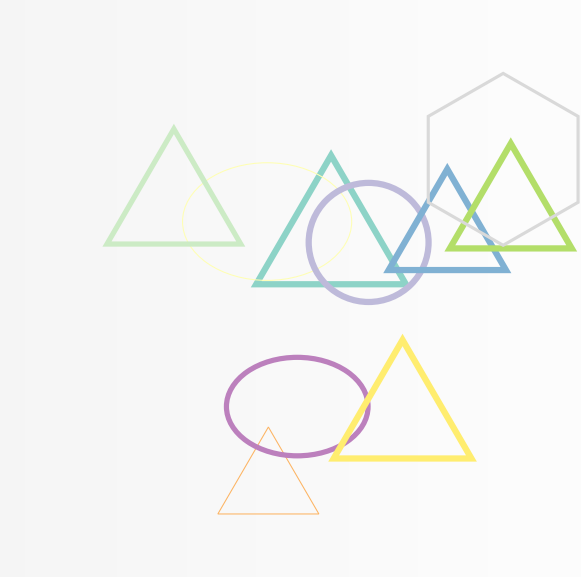[{"shape": "triangle", "thickness": 3, "radius": 0.74, "center": [0.57, 0.581]}, {"shape": "oval", "thickness": 0.5, "radius": 0.73, "center": [0.46, 0.615]}, {"shape": "circle", "thickness": 3, "radius": 0.52, "center": [0.634, 0.579]}, {"shape": "triangle", "thickness": 3, "radius": 0.58, "center": [0.77, 0.59]}, {"shape": "triangle", "thickness": 0.5, "radius": 0.5, "center": [0.462, 0.159]}, {"shape": "triangle", "thickness": 3, "radius": 0.61, "center": [0.879, 0.63]}, {"shape": "hexagon", "thickness": 1.5, "radius": 0.74, "center": [0.866, 0.723]}, {"shape": "oval", "thickness": 2.5, "radius": 0.61, "center": [0.511, 0.295]}, {"shape": "triangle", "thickness": 2.5, "radius": 0.66, "center": [0.299, 0.643]}, {"shape": "triangle", "thickness": 3, "radius": 0.68, "center": [0.693, 0.274]}]